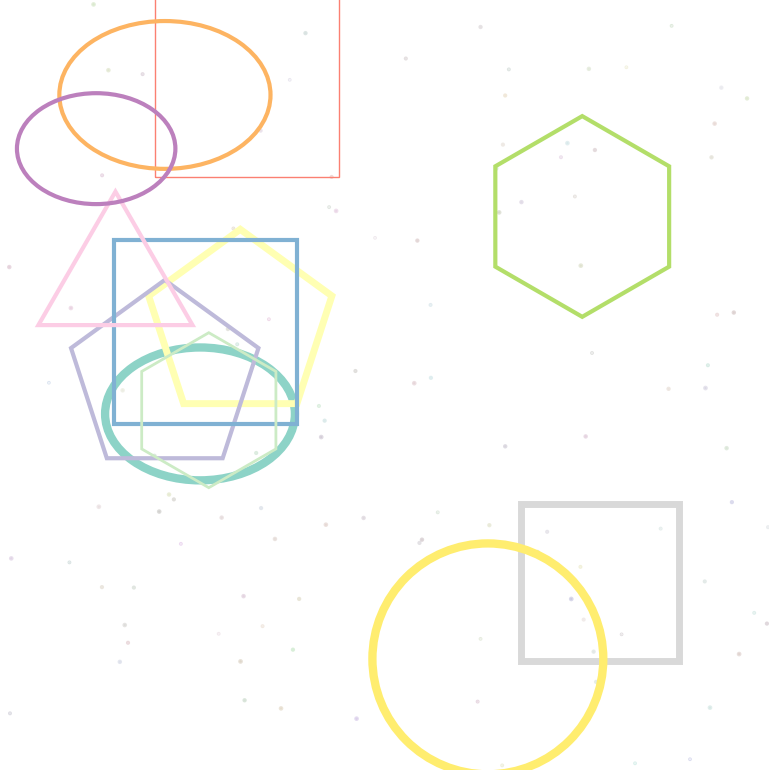[{"shape": "oval", "thickness": 3, "radius": 0.62, "center": [0.26, 0.462]}, {"shape": "pentagon", "thickness": 2.5, "radius": 0.63, "center": [0.312, 0.577]}, {"shape": "pentagon", "thickness": 1.5, "radius": 0.64, "center": [0.214, 0.508]}, {"shape": "square", "thickness": 0.5, "radius": 0.6, "center": [0.321, 0.889]}, {"shape": "square", "thickness": 1.5, "radius": 0.6, "center": [0.267, 0.569]}, {"shape": "oval", "thickness": 1.5, "radius": 0.69, "center": [0.214, 0.877]}, {"shape": "hexagon", "thickness": 1.5, "radius": 0.65, "center": [0.756, 0.719]}, {"shape": "triangle", "thickness": 1.5, "radius": 0.58, "center": [0.15, 0.636]}, {"shape": "square", "thickness": 2.5, "radius": 0.51, "center": [0.779, 0.243]}, {"shape": "oval", "thickness": 1.5, "radius": 0.51, "center": [0.125, 0.807]}, {"shape": "hexagon", "thickness": 1, "radius": 0.5, "center": [0.271, 0.467]}, {"shape": "circle", "thickness": 3, "radius": 0.75, "center": [0.634, 0.144]}]